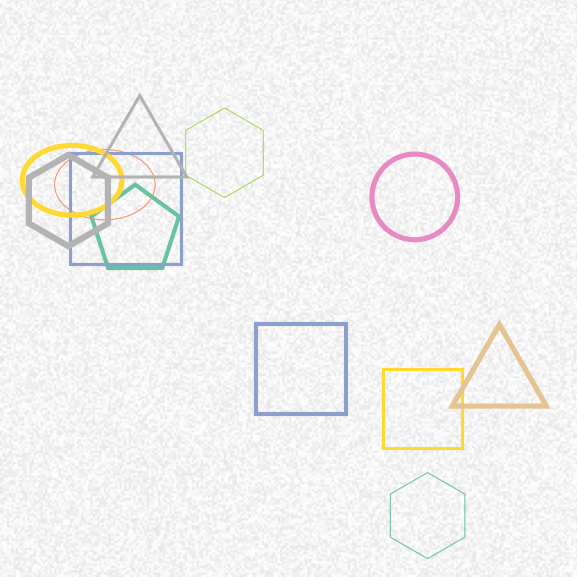[{"shape": "pentagon", "thickness": 2, "radius": 0.4, "center": [0.234, 0.6]}, {"shape": "hexagon", "thickness": 0.5, "radius": 0.37, "center": [0.74, 0.106]}, {"shape": "oval", "thickness": 0.5, "radius": 0.44, "center": [0.182, 0.679]}, {"shape": "square", "thickness": 1.5, "radius": 0.48, "center": [0.217, 0.638]}, {"shape": "square", "thickness": 2, "radius": 0.39, "center": [0.522, 0.36]}, {"shape": "circle", "thickness": 2.5, "radius": 0.37, "center": [0.718, 0.658]}, {"shape": "hexagon", "thickness": 0.5, "radius": 0.39, "center": [0.389, 0.735]}, {"shape": "square", "thickness": 1.5, "radius": 0.34, "center": [0.732, 0.292]}, {"shape": "oval", "thickness": 2.5, "radius": 0.43, "center": [0.125, 0.687]}, {"shape": "triangle", "thickness": 2.5, "radius": 0.47, "center": [0.865, 0.343]}, {"shape": "triangle", "thickness": 1.5, "radius": 0.47, "center": [0.242, 0.74]}, {"shape": "hexagon", "thickness": 3, "radius": 0.4, "center": [0.118, 0.652]}]